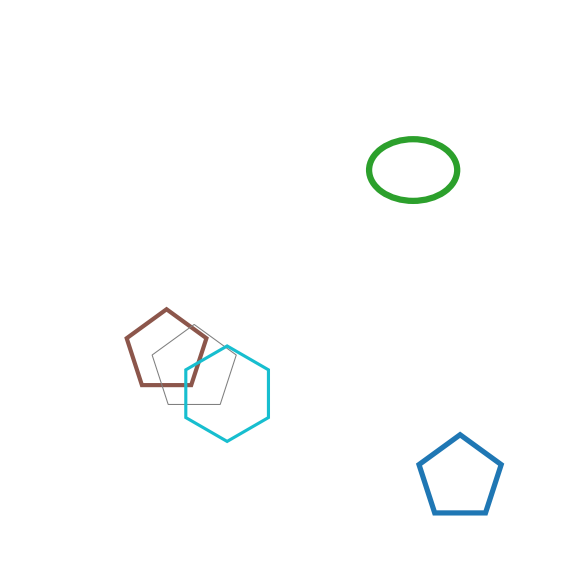[{"shape": "pentagon", "thickness": 2.5, "radius": 0.37, "center": [0.797, 0.172]}, {"shape": "oval", "thickness": 3, "radius": 0.38, "center": [0.715, 0.705]}, {"shape": "pentagon", "thickness": 2, "radius": 0.36, "center": [0.288, 0.391]}, {"shape": "pentagon", "thickness": 0.5, "radius": 0.38, "center": [0.336, 0.361]}, {"shape": "hexagon", "thickness": 1.5, "radius": 0.41, "center": [0.393, 0.317]}]